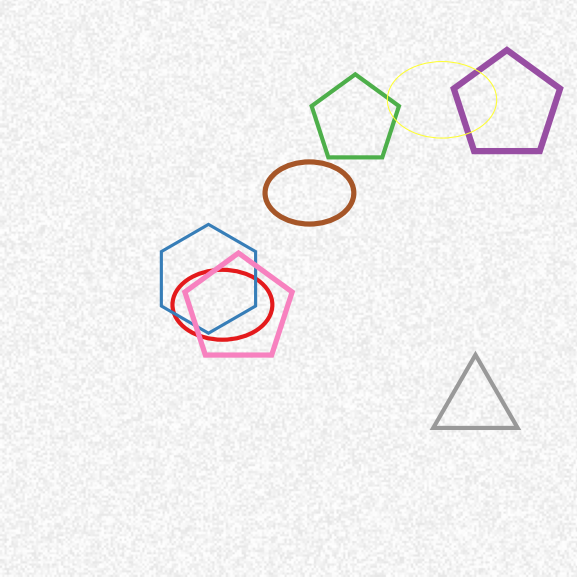[{"shape": "oval", "thickness": 2, "radius": 0.43, "center": [0.385, 0.471]}, {"shape": "hexagon", "thickness": 1.5, "radius": 0.47, "center": [0.361, 0.516]}, {"shape": "pentagon", "thickness": 2, "radius": 0.4, "center": [0.615, 0.791]}, {"shape": "pentagon", "thickness": 3, "radius": 0.48, "center": [0.878, 0.816]}, {"shape": "oval", "thickness": 0.5, "radius": 0.47, "center": [0.765, 0.826]}, {"shape": "oval", "thickness": 2.5, "radius": 0.38, "center": [0.536, 0.665]}, {"shape": "pentagon", "thickness": 2.5, "radius": 0.49, "center": [0.413, 0.463]}, {"shape": "triangle", "thickness": 2, "radius": 0.42, "center": [0.823, 0.3]}]